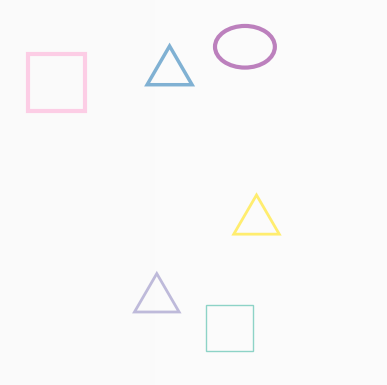[{"shape": "square", "thickness": 1, "radius": 0.3, "center": [0.593, 0.148]}, {"shape": "triangle", "thickness": 2, "radius": 0.33, "center": [0.405, 0.223]}, {"shape": "triangle", "thickness": 2.5, "radius": 0.33, "center": [0.438, 0.813]}, {"shape": "square", "thickness": 3, "radius": 0.37, "center": [0.146, 0.786]}, {"shape": "oval", "thickness": 3, "radius": 0.39, "center": [0.632, 0.879]}, {"shape": "triangle", "thickness": 2, "radius": 0.34, "center": [0.662, 0.426]}]